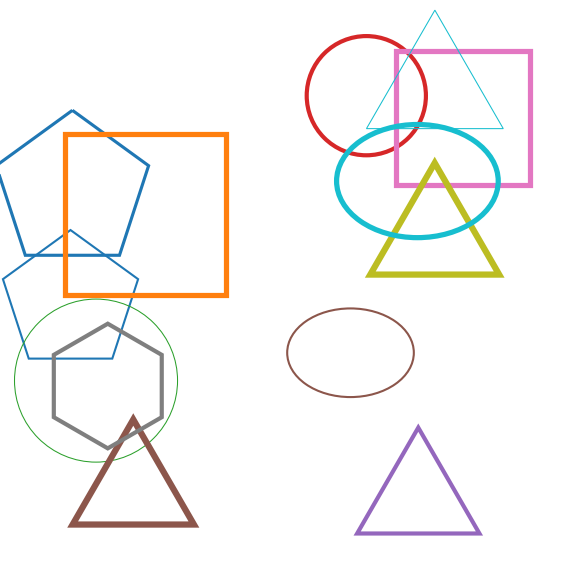[{"shape": "pentagon", "thickness": 1, "radius": 0.62, "center": [0.122, 0.478]}, {"shape": "pentagon", "thickness": 1.5, "radius": 0.69, "center": [0.125, 0.669]}, {"shape": "square", "thickness": 2.5, "radius": 0.7, "center": [0.252, 0.628]}, {"shape": "circle", "thickness": 0.5, "radius": 0.71, "center": [0.166, 0.34]}, {"shape": "circle", "thickness": 2, "radius": 0.52, "center": [0.634, 0.833]}, {"shape": "triangle", "thickness": 2, "radius": 0.61, "center": [0.724, 0.136]}, {"shape": "triangle", "thickness": 3, "radius": 0.61, "center": [0.231, 0.151]}, {"shape": "oval", "thickness": 1, "radius": 0.55, "center": [0.607, 0.388]}, {"shape": "square", "thickness": 2.5, "radius": 0.58, "center": [0.802, 0.795]}, {"shape": "hexagon", "thickness": 2, "radius": 0.54, "center": [0.187, 0.331]}, {"shape": "triangle", "thickness": 3, "radius": 0.64, "center": [0.753, 0.588]}, {"shape": "triangle", "thickness": 0.5, "radius": 0.68, "center": [0.753, 0.845]}, {"shape": "oval", "thickness": 2.5, "radius": 0.7, "center": [0.723, 0.686]}]